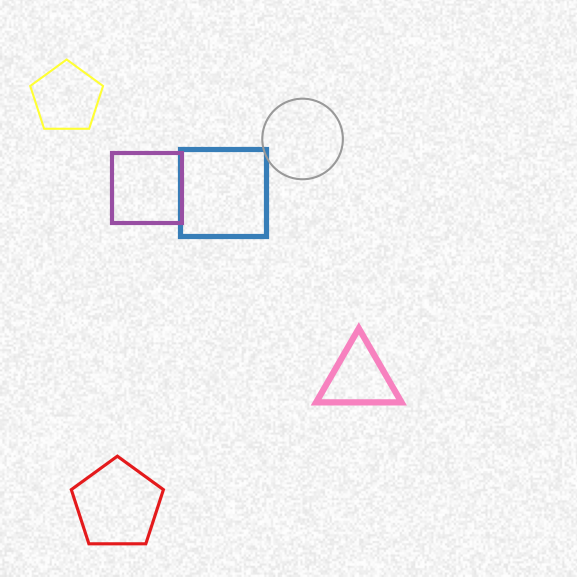[{"shape": "pentagon", "thickness": 1.5, "radius": 0.42, "center": [0.203, 0.125]}, {"shape": "square", "thickness": 2.5, "radius": 0.38, "center": [0.386, 0.666]}, {"shape": "square", "thickness": 2, "radius": 0.3, "center": [0.255, 0.673]}, {"shape": "pentagon", "thickness": 1, "radius": 0.33, "center": [0.115, 0.83]}, {"shape": "triangle", "thickness": 3, "radius": 0.43, "center": [0.621, 0.345]}, {"shape": "circle", "thickness": 1, "radius": 0.35, "center": [0.524, 0.758]}]